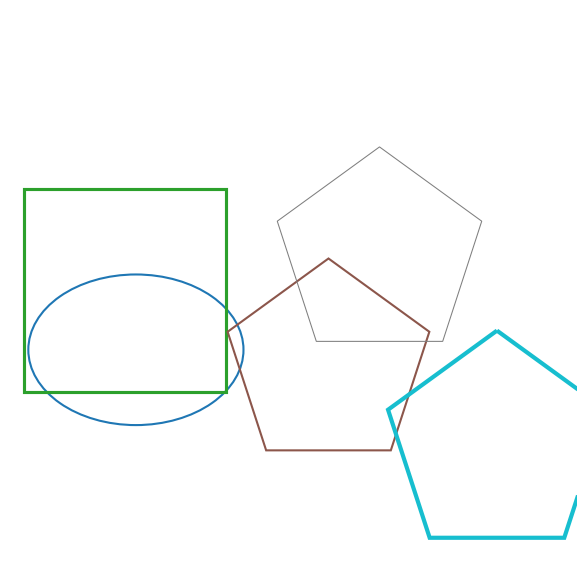[{"shape": "oval", "thickness": 1, "radius": 0.93, "center": [0.235, 0.393]}, {"shape": "square", "thickness": 1.5, "radius": 0.88, "center": [0.217, 0.496]}, {"shape": "pentagon", "thickness": 1, "radius": 0.92, "center": [0.569, 0.368]}, {"shape": "pentagon", "thickness": 0.5, "radius": 0.93, "center": [0.657, 0.559]}, {"shape": "pentagon", "thickness": 2, "radius": 0.99, "center": [0.861, 0.228]}]